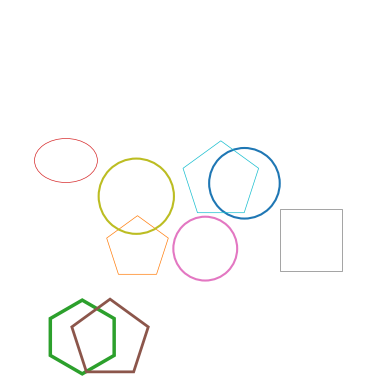[{"shape": "circle", "thickness": 1.5, "radius": 0.46, "center": [0.635, 0.524]}, {"shape": "pentagon", "thickness": 0.5, "radius": 0.42, "center": [0.357, 0.356]}, {"shape": "hexagon", "thickness": 2.5, "radius": 0.48, "center": [0.214, 0.125]}, {"shape": "oval", "thickness": 0.5, "radius": 0.41, "center": [0.171, 0.583]}, {"shape": "pentagon", "thickness": 2, "radius": 0.52, "center": [0.286, 0.119]}, {"shape": "circle", "thickness": 1.5, "radius": 0.41, "center": [0.533, 0.354]}, {"shape": "square", "thickness": 0.5, "radius": 0.4, "center": [0.807, 0.376]}, {"shape": "circle", "thickness": 1.5, "radius": 0.49, "center": [0.354, 0.49]}, {"shape": "pentagon", "thickness": 0.5, "radius": 0.52, "center": [0.574, 0.531]}]